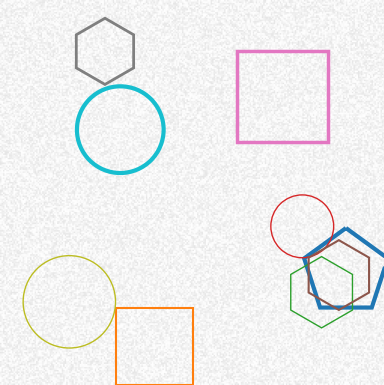[{"shape": "pentagon", "thickness": 3, "radius": 0.57, "center": [0.899, 0.294]}, {"shape": "square", "thickness": 1.5, "radius": 0.5, "center": [0.401, 0.101]}, {"shape": "hexagon", "thickness": 1, "radius": 0.46, "center": [0.835, 0.241]}, {"shape": "circle", "thickness": 1, "radius": 0.41, "center": [0.785, 0.412]}, {"shape": "hexagon", "thickness": 1.5, "radius": 0.45, "center": [0.88, 0.286]}, {"shape": "square", "thickness": 2.5, "radius": 0.59, "center": [0.733, 0.75]}, {"shape": "hexagon", "thickness": 2, "radius": 0.43, "center": [0.273, 0.867]}, {"shape": "circle", "thickness": 1, "radius": 0.6, "center": [0.18, 0.216]}, {"shape": "circle", "thickness": 3, "radius": 0.56, "center": [0.312, 0.663]}]